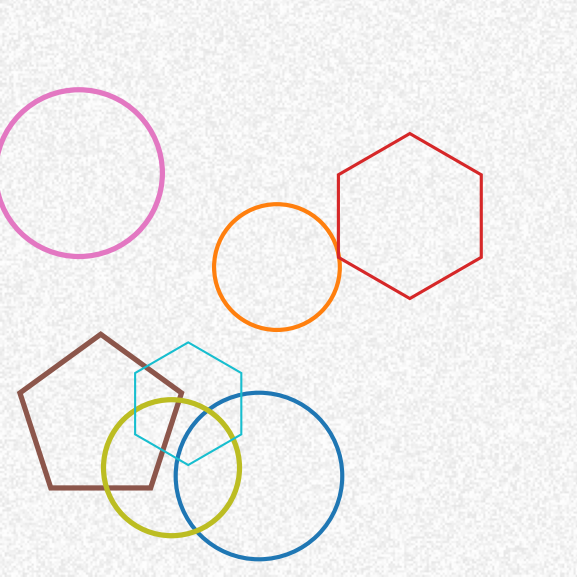[{"shape": "circle", "thickness": 2, "radius": 0.72, "center": [0.448, 0.175]}, {"shape": "circle", "thickness": 2, "radius": 0.54, "center": [0.48, 0.537]}, {"shape": "hexagon", "thickness": 1.5, "radius": 0.71, "center": [0.71, 0.625]}, {"shape": "pentagon", "thickness": 2.5, "radius": 0.74, "center": [0.174, 0.273]}, {"shape": "circle", "thickness": 2.5, "radius": 0.72, "center": [0.137, 0.699]}, {"shape": "circle", "thickness": 2.5, "radius": 0.59, "center": [0.297, 0.189]}, {"shape": "hexagon", "thickness": 1, "radius": 0.53, "center": [0.326, 0.3]}]